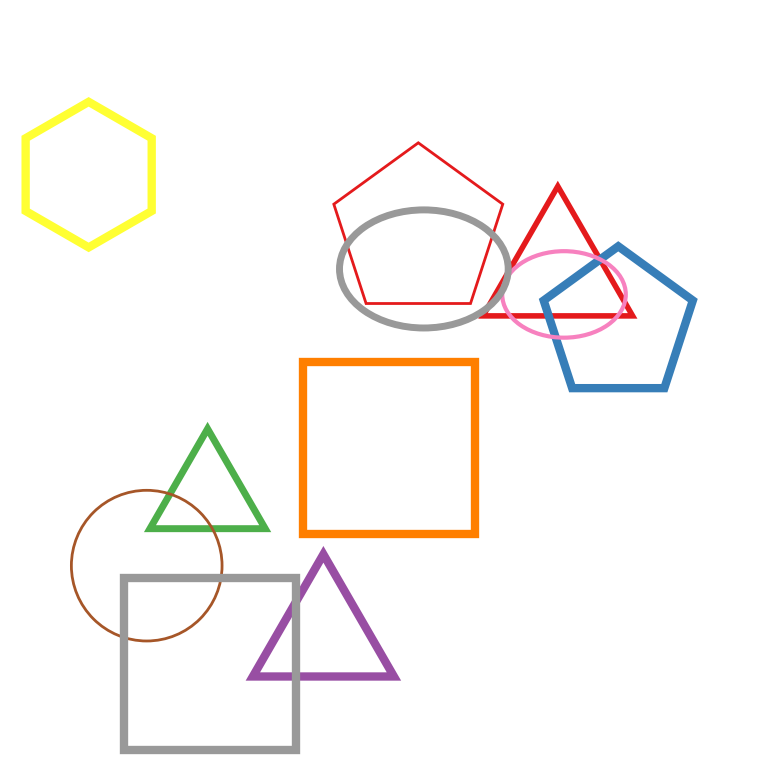[{"shape": "triangle", "thickness": 2, "radius": 0.56, "center": [0.724, 0.646]}, {"shape": "pentagon", "thickness": 1, "radius": 0.58, "center": [0.543, 0.699]}, {"shape": "pentagon", "thickness": 3, "radius": 0.51, "center": [0.803, 0.578]}, {"shape": "triangle", "thickness": 2.5, "radius": 0.43, "center": [0.27, 0.357]}, {"shape": "triangle", "thickness": 3, "radius": 0.53, "center": [0.42, 0.174]}, {"shape": "square", "thickness": 3, "radius": 0.56, "center": [0.505, 0.419]}, {"shape": "hexagon", "thickness": 3, "radius": 0.47, "center": [0.115, 0.773]}, {"shape": "circle", "thickness": 1, "radius": 0.49, "center": [0.191, 0.265]}, {"shape": "oval", "thickness": 1.5, "radius": 0.4, "center": [0.732, 0.618]}, {"shape": "square", "thickness": 3, "radius": 0.56, "center": [0.273, 0.138]}, {"shape": "oval", "thickness": 2.5, "radius": 0.55, "center": [0.55, 0.651]}]